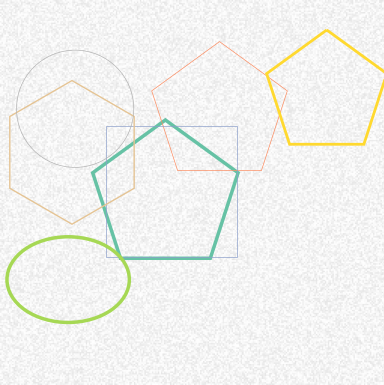[{"shape": "pentagon", "thickness": 2.5, "radius": 0.99, "center": [0.43, 0.49]}, {"shape": "pentagon", "thickness": 0.5, "radius": 0.93, "center": [0.57, 0.707]}, {"shape": "square", "thickness": 0.5, "radius": 0.85, "center": [0.445, 0.502]}, {"shape": "oval", "thickness": 2.5, "radius": 0.79, "center": [0.177, 0.274]}, {"shape": "pentagon", "thickness": 2, "radius": 0.82, "center": [0.849, 0.758]}, {"shape": "hexagon", "thickness": 1, "radius": 0.93, "center": [0.187, 0.604]}, {"shape": "circle", "thickness": 0.5, "radius": 0.76, "center": [0.195, 0.717]}]